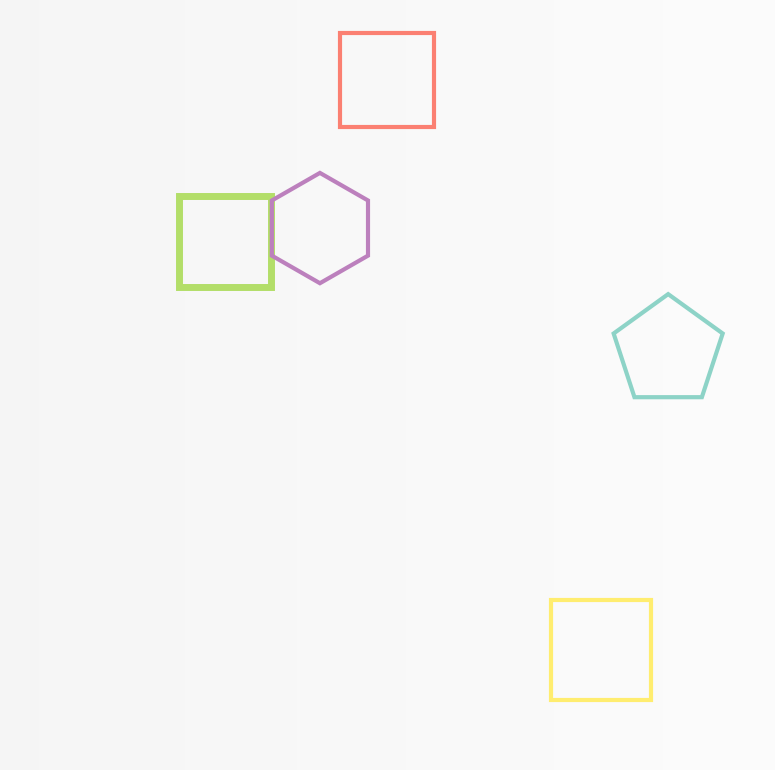[{"shape": "pentagon", "thickness": 1.5, "radius": 0.37, "center": [0.862, 0.544]}, {"shape": "square", "thickness": 1.5, "radius": 0.31, "center": [0.499, 0.896]}, {"shape": "square", "thickness": 2.5, "radius": 0.3, "center": [0.291, 0.686]}, {"shape": "hexagon", "thickness": 1.5, "radius": 0.36, "center": [0.413, 0.704]}, {"shape": "square", "thickness": 1.5, "radius": 0.32, "center": [0.775, 0.156]}]